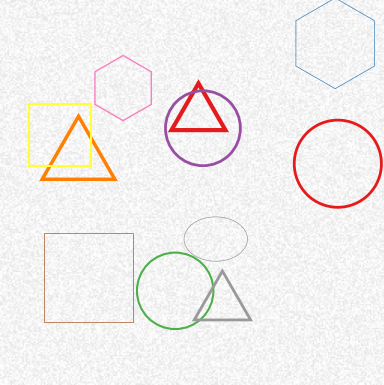[{"shape": "triangle", "thickness": 3, "radius": 0.4, "center": [0.516, 0.703]}, {"shape": "circle", "thickness": 2, "radius": 0.57, "center": [0.877, 0.575]}, {"shape": "hexagon", "thickness": 0.5, "radius": 0.59, "center": [0.871, 0.887]}, {"shape": "circle", "thickness": 1.5, "radius": 0.5, "center": [0.455, 0.245]}, {"shape": "circle", "thickness": 2, "radius": 0.49, "center": [0.527, 0.667]}, {"shape": "triangle", "thickness": 2.5, "radius": 0.55, "center": [0.204, 0.589]}, {"shape": "square", "thickness": 1.5, "radius": 0.4, "center": [0.156, 0.65]}, {"shape": "square", "thickness": 0.5, "radius": 0.58, "center": [0.23, 0.278]}, {"shape": "hexagon", "thickness": 1, "radius": 0.42, "center": [0.32, 0.771]}, {"shape": "triangle", "thickness": 2, "radius": 0.42, "center": [0.578, 0.211]}, {"shape": "oval", "thickness": 0.5, "radius": 0.41, "center": [0.56, 0.379]}]